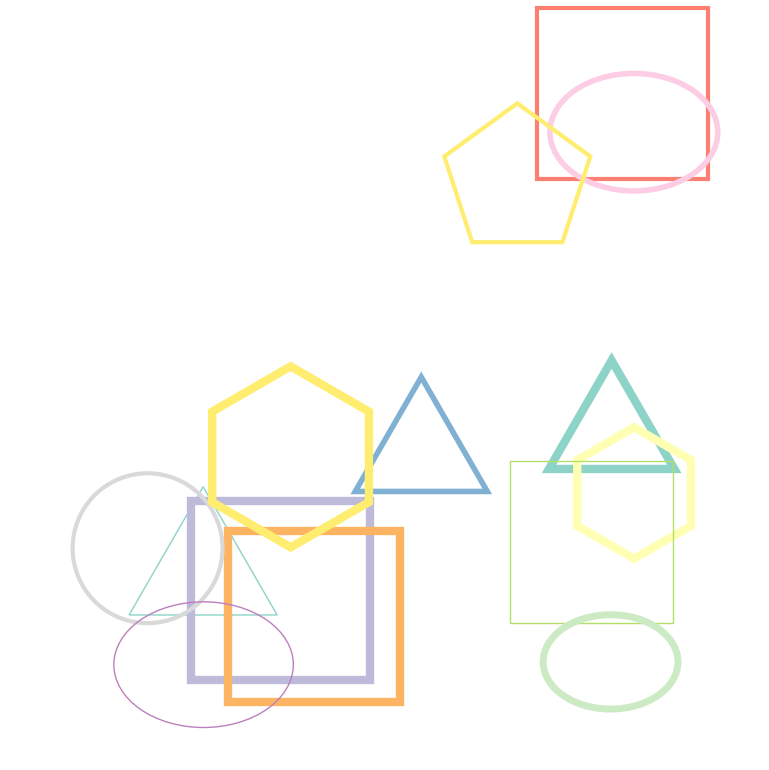[{"shape": "triangle", "thickness": 0.5, "radius": 0.56, "center": [0.264, 0.257]}, {"shape": "triangle", "thickness": 3, "radius": 0.47, "center": [0.794, 0.438]}, {"shape": "hexagon", "thickness": 3, "radius": 0.43, "center": [0.824, 0.36]}, {"shape": "square", "thickness": 3, "radius": 0.58, "center": [0.364, 0.233]}, {"shape": "square", "thickness": 1.5, "radius": 0.56, "center": [0.808, 0.879]}, {"shape": "triangle", "thickness": 2, "radius": 0.5, "center": [0.547, 0.411]}, {"shape": "square", "thickness": 3, "radius": 0.56, "center": [0.408, 0.199]}, {"shape": "square", "thickness": 0.5, "radius": 0.53, "center": [0.768, 0.296]}, {"shape": "oval", "thickness": 2, "radius": 0.54, "center": [0.823, 0.828]}, {"shape": "circle", "thickness": 1.5, "radius": 0.49, "center": [0.192, 0.288]}, {"shape": "oval", "thickness": 0.5, "radius": 0.58, "center": [0.264, 0.137]}, {"shape": "oval", "thickness": 2.5, "radius": 0.44, "center": [0.793, 0.14]}, {"shape": "pentagon", "thickness": 1.5, "radius": 0.5, "center": [0.672, 0.766]}, {"shape": "hexagon", "thickness": 3, "radius": 0.59, "center": [0.377, 0.407]}]